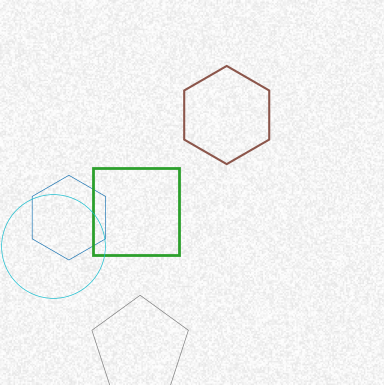[{"shape": "hexagon", "thickness": 0.5, "radius": 0.55, "center": [0.179, 0.435]}, {"shape": "square", "thickness": 2, "radius": 0.56, "center": [0.353, 0.451]}, {"shape": "hexagon", "thickness": 1.5, "radius": 0.64, "center": [0.589, 0.701]}, {"shape": "pentagon", "thickness": 0.5, "radius": 0.66, "center": [0.364, 0.101]}, {"shape": "circle", "thickness": 0.5, "radius": 0.67, "center": [0.139, 0.36]}]